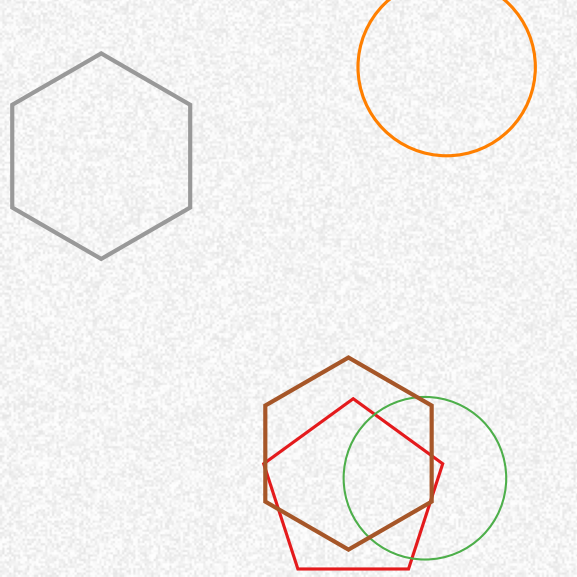[{"shape": "pentagon", "thickness": 1.5, "radius": 0.81, "center": [0.612, 0.146]}, {"shape": "circle", "thickness": 1, "radius": 0.7, "center": [0.736, 0.171]}, {"shape": "circle", "thickness": 1.5, "radius": 0.77, "center": [0.773, 0.883]}, {"shape": "hexagon", "thickness": 2, "radius": 0.83, "center": [0.603, 0.214]}, {"shape": "hexagon", "thickness": 2, "radius": 0.89, "center": [0.175, 0.729]}]